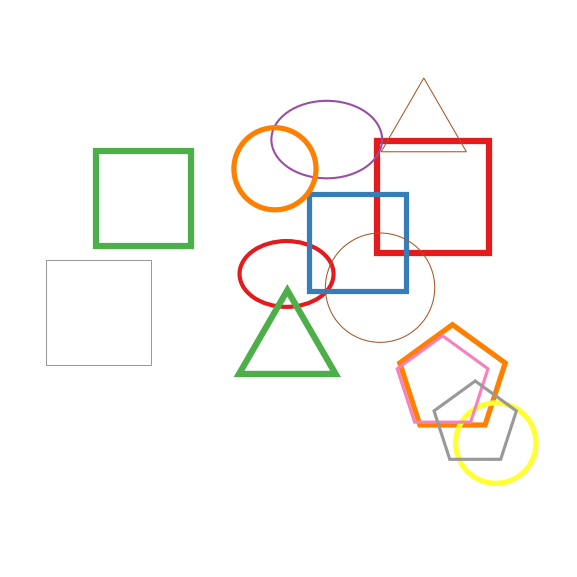[{"shape": "square", "thickness": 3, "radius": 0.48, "center": [0.749, 0.658]}, {"shape": "oval", "thickness": 2, "radius": 0.41, "center": [0.496, 0.525]}, {"shape": "square", "thickness": 2.5, "radius": 0.42, "center": [0.62, 0.579]}, {"shape": "triangle", "thickness": 3, "radius": 0.48, "center": [0.498, 0.4]}, {"shape": "square", "thickness": 3, "radius": 0.41, "center": [0.248, 0.656]}, {"shape": "oval", "thickness": 1, "radius": 0.48, "center": [0.566, 0.757]}, {"shape": "circle", "thickness": 2.5, "radius": 0.36, "center": [0.476, 0.707]}, {"shape": "pentagon", "thickness": 2.5, "radius": 0.48, "center": [0.784, 0.341]}, {"shape": "circle", "thickness": 2.5, "radius": 0.35, "center": [0.859, 0.232]}, {"shape": "circle", "thickness": 0.5, "radius": 0.47, "center": [0.658, 0.501]}, {"shape": "triangle", "thickness": 0.5, "radius": 0.43, "center": [0.734, 0.779]}, {"shape": "pentagon", "thickness": 1.5, "radius": 0.41, "center": [0.766, 0.335]}, {"shape": "square", "thickness": 0.5, "radius": 0.45, "center": [0.17, 0.458]}, {"shape": "pentagon", "thickness": 1.5, "radius": 0.37, "center": [0.823, 0.264]}]